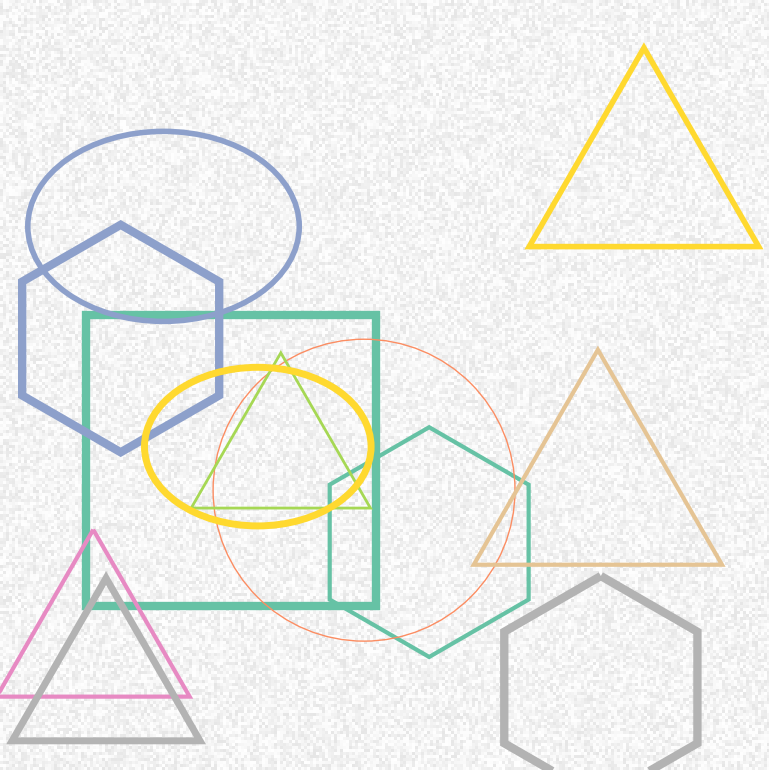[{"shape": "square", "thickness": 3, "radius": 0.94, "center": [0.3, 0.402]}, {"shape": "hexagon", "thickness": 1.5, "radius": 0.75, "center": [0.557, 0.296]}, {"shape": "circle", "thickness": 0.5, "radius": 0.98, "center": [0.473, 0.363]}, {"shape": "oval", "thickness": 2, "radius": 0.88, "center": [0.212, 0.706]}, {"shape": "hexagon", "thickness": 3, "radius": 0.74, "center": [0.157, 0.56]}, {"shape": "triangle", "thickness": 1.5, "radius": 0.72, "center": [0.121, 0.168]}, {"shape": "triangle", "thickness": 1, "radius": 0.67, "center": [0.365, 0.407]}, {"shape": "oval", "thickness": 2.5, "radius": 0.74, "center": [0.335, 0.42]}, {"shape": "triangle", "thickness": 2, "radius": 0.86, "center": [0.836, 0.766]}, {"shape": "triangle", "thickness": 1.5, "radius": 0.93, "center": [0.776, 0.36]}, {"shape": "hexagon", "thickness": 3, "radius": 0.72, "center": [0.78, 0.107]}, {"shape": "triangle", "thickness": 2.5, "radius": 0.7, "center": [0.138, 0.108]}]